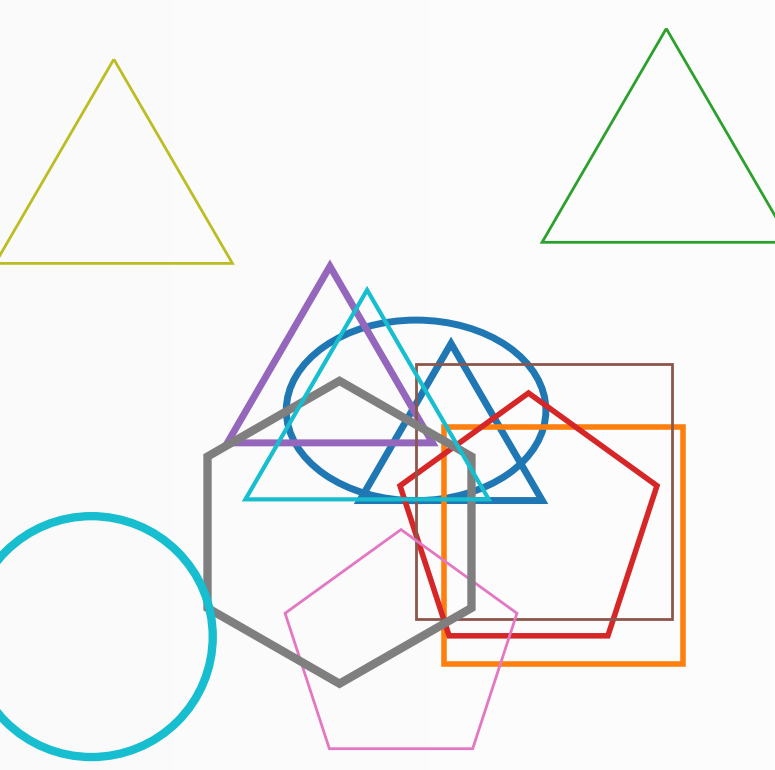[{"shape": "oval", "thickness": 2.5, "radius": 0.84, "center": [0.537, 0.467]}, {"shape": "triangle", "thickness": 2.5, "radius": 0.68, "center": [0.582, 0.418]}, {"shape": "square", "thickness": 2, "radius": 0.77, "center": [0.727, 0.292]}, {"shape": "triangle", "thickness": 1, "radius": 0.93, "center": [0.86, 0.778]}, {"shape": "pentagon", "thickness": 2, "radius": 0.87, "center": [0.682, 0.315]}, {"shape": "triangle", "thickness": 2.5, "radius": 0.76, "center": [0.426, 0.501]}, {"shape": "square", "thickness": 1, "radius": 0.83, "center": [0.702, 0.362]}, {"shape": "pentagon", "thickness": 1, "radius": 0.79, "center": [0.517, 0.155]}, {"shape": "hexagon", "thickness": 3, "radius": 0.98, "center": [0.438, 0.309]}, {"shape": "triangle", "thickness": 1, "radius": 0.88, "center": [0.147, 0.746]}, {"shape": "triangle", "thickness": 1.5, "radius": 0.91, "center": [0.474, 0.442]}, {"shape": "circle", "thickness": 3, "radius": 0.78, "center": [0.118, 0.173]}]